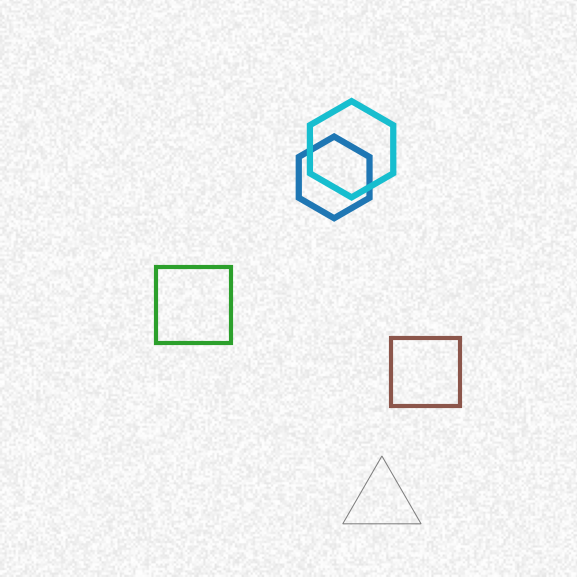[{"shape": "hexagon", "thickness": 3, "radius": 0.35, "center": [0.579, 0.692]}, {"shape": "square", "thickness": 2, "radius": 0.33, "center": [0.335, 0.471]}, {"shape": "square", "thickness": 2, "radius": 0.3, "center": [0.737, 0.355]}, {"shape": "triangle", "thickness": 0.5, "radius": 0.39, "center": [0.661, 0.131]}, {"shape": "hexagon", "thickness": 3, "radius": 0.42, "center": [0.609, 0.741]}]